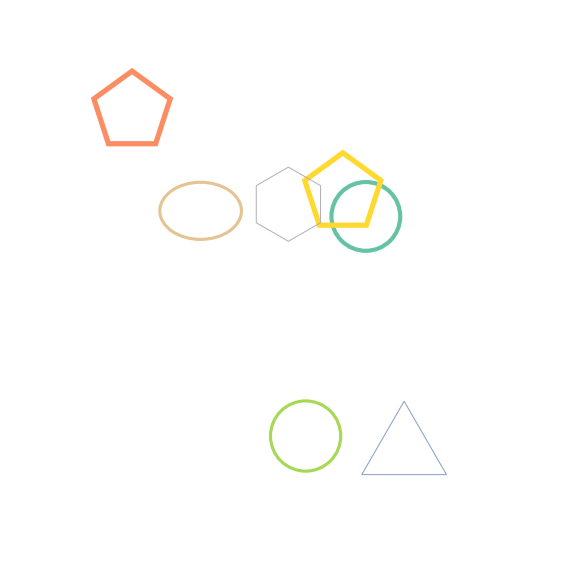[{"shape": "circle", "thickness": 2, "radius": 0.3, "center": [0.633, 0.624]}, {"shape": "pentagon", "thickness": 2.5, "radius": 0.35, "center": [0.229, 0.806]}, {"shape": "triangle", "thickness": 0.5, "radius": 0.42, "center": [0.7, 0.22]}, {"shape": "circle", "thickness": 1.5, "radius": 0.3, "center": [0.529, 0.244]}, {"shape": "pentagon", "thickness": 2.5, "radius": 0.35, "center": [0.594, 0.665]}, {"shape": "oval", "thickness": 1.5, "radius": 0.35, "center": [0.347, 0.634]}, {"shape": "hexagon", "thickness": 0.5, "radius": 0.32, "center": [0.499, 0.646]}]